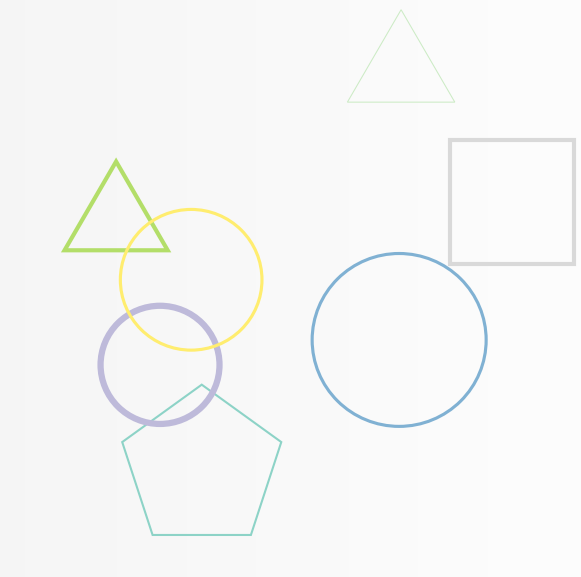[{"shape": "pentagon", "thickness": 1, "radius": 0.72, "center": [0.347, 0.189]}, {"shape": "circle", "thickness": 3, "radius": 0.51, "center": [0.275, 0.367]}, {"shape": "circle", "thickness": 1.5, "radius": 0.75, "center": [0.687, 0.41]}, {"shape": "triangle", "thickness": 2, "radius": 0.51, "center": [0.2, 0.617]}, {"shape": "square", "thickness": 2, "radius": 0.54, "center": [0.881, 0.649]}, {"shape": "triangle", "thickness": 0.5, "radius": 0.53, "center": [0.69, 0.876]}, {"shape": "circle", "thickness": 1.5, "radius": 0.61, "center": [0.329, 0.515]}]